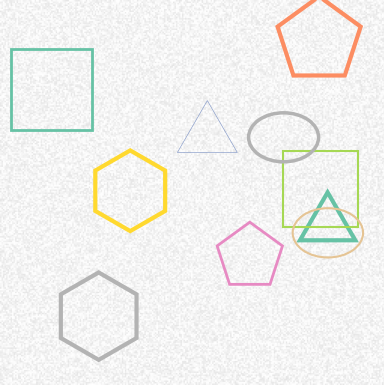[{"shape": "square", "thickness": 2, "radius": 0.53, "center": [0.134, 0.767]}, {"shape": "triangle", "thickness": 3, "radius": 0.41, "center": [0.851, 0.417]}, {"shape": "pentagon", "thickness": 3, "radius": 0.57, "center": [0.829, 0.896]}, {"shape": "triangle", "thickness": 0.5, "radius": 0.45, "center": [0.539, 0.649]}, {"shape": "pentagon", "thickness": 2, "radius": 0.45, "center": [0.649, 0.334]}, {"shape": "square", "thickness": 1.5, "radius": 0.49, "center": [0.832, 0.51]}, {"shape": "hexagon", "thickness": 3, "radius": 0.52, "center": [0.338, 0.505]}, {"shape": "oval", "thickness": 1.5, "radius": 0.46, "center": [0.852, 0.395]}, {"shape": "oval", "thickness": 2.5, "radius": 0.45, "center": [0.737, 0.643]}, {"shape": "hexagon", "thickness": 3, "radius": 0.57, "center": [0.256, 0.179]}]